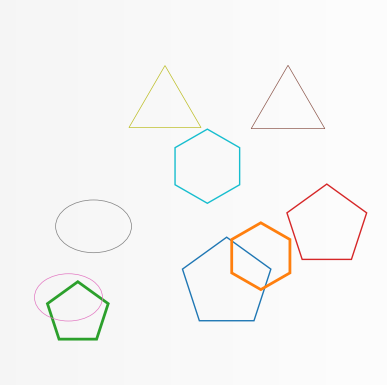[{"shape": "pentagon", "thickness": 1, "radius": 0.6, "center": [0.585, 0.264]}, {"shape": "hexagon", "thickness": 2, "radius": 0.43, "center": [0.673, 0.335]}, {"shape": "pentagon", "thickness": 2, "radius": 0.41, "center": [0.201, 0.186]}, {"shape": "pentagon", "thickness": 1, "radius": 0.54, "center": [0.843, 0.414]}, {"shape": "triangle", "thickness": 0.5, "radius": 0.55, "center": [0.743, 0.721]}, {"shape": "oval", "thickness": 0.5, "radius": 0.44, "center": [0.177, 0.228]}, {"shape": "oval", "thickness": 0.5, "radius": 0.49, "center": [0.241, 0.412]}, {"shape": "triangle", "thickness": 0.5, "radius": 0.54, "center": [0.426, 0.722]}, {"shape": "hexagon", "thickness": 1, "radius": 0.48, "center": [0.535, 0.568]}]